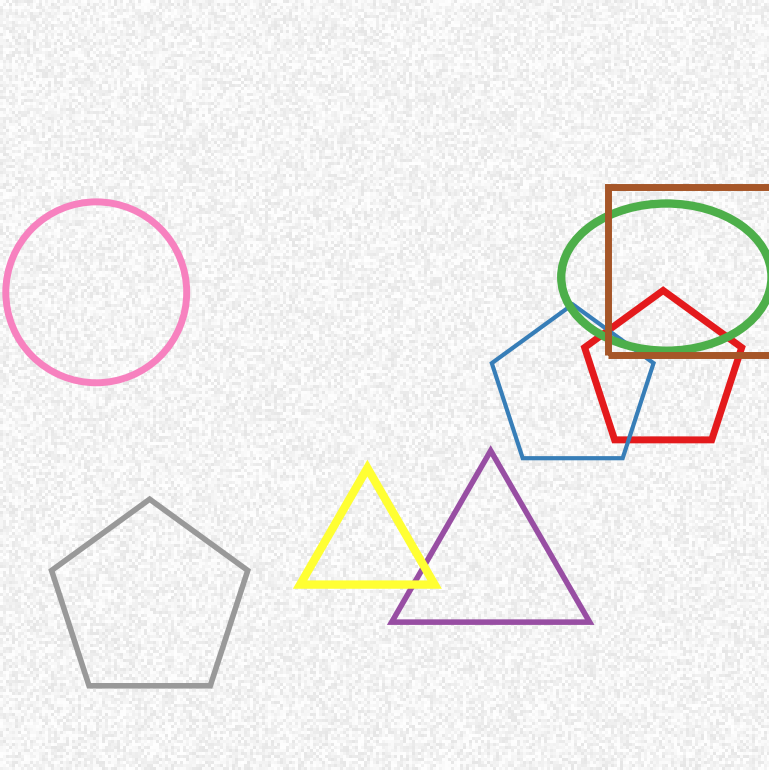[{"shape": "pentagon", "thickness": 2.5, "radius": 0.54, "center": [0.861, 0.516]}, {"shape": "pentagon", "thickness": 1.5, "radius": 0.55, "center": [0.744, 0.494]}, {"shape": "oval", "thickness": 3, "radius": 0.68, "center": [0.865, 0.64]}, {"shape": "triangle", "thickness": 2, "radius": 0.74, "center": [0.637, 0.266]}, {"shape": "triangle", "thickness": 3, "radius": 0.5, "center": [0.477, 0.291]}, {"shape": "square", "thickness": 2.5, "radius": 0.54, "center": [0.899, 0.648]}, {"shape": "circle", "thickness": 2.5, "radius": 0.59, "center": [0.125, 0.62]}, {"shape": "pentagon", "thickness": 2, "radius": 0.67, "center": [0.194, 0.218]}]